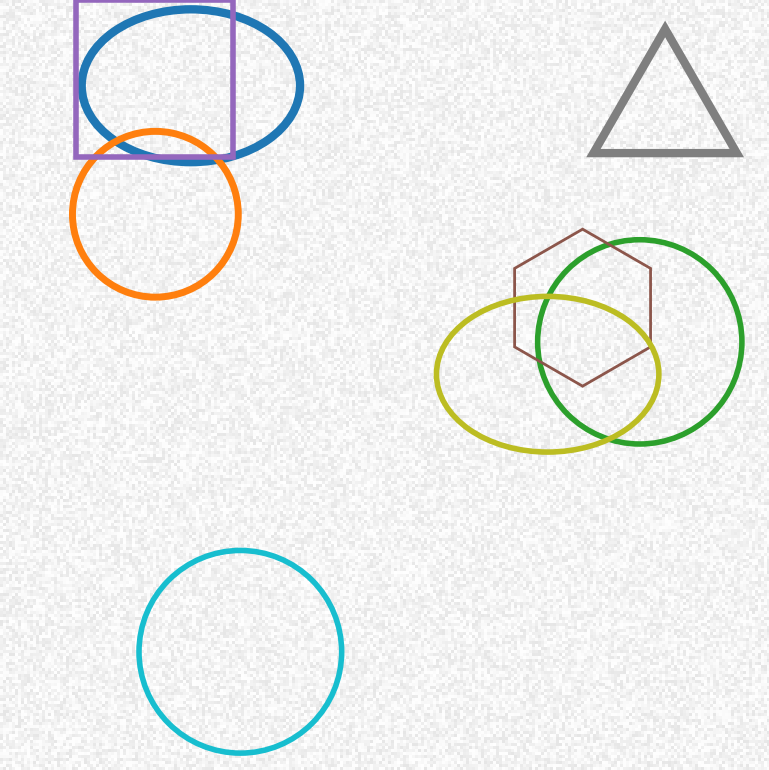[{"shape": "oval", "thickness": 3, "radius": 0.71, "center": [0.248, 0.889]}, {"shape": "circle", "thickness": 2.5, "radius": 0.54, "center": [0.202, 0.722]}, {"shape": "circle", "thickness": 2, "radius": 0.66, "center": [0.831, 0.556]}, {"shape": "square", "thickness": 2, "radius": 0.51, "center": [0.2, 0.898]}, {"shape": "hexagon", "thickness": 1, "radius": 0.51, "center": [0.757, 0.6]}, {"shape": "triangle", "thickness": 3, "radius": 0.54, "center": [0.864, 0.855]}, {"shape": "oval", "thickness": 2, "radius": 0.72, "center": [0.711, 0.514]}, {"shape": "circle", "thickness": 2, "radius": 0.66, "center": [0.312, 0.154]}]